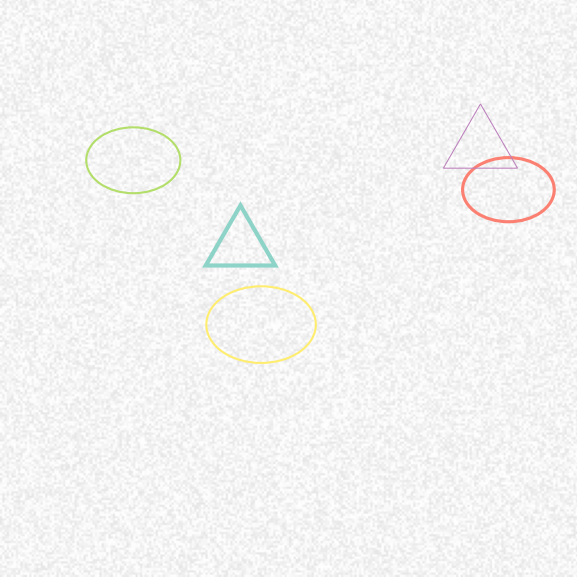[{"shape": "triangle", "thickness": 2, "radius": 0.35, "center": [0.416, 0.574]}, {"shape": "oval", "thickness": 1.5, "radius": 0.4, "center": [0.88, 0.671]}, {"shape": "oval", "thickness": 1, "radius": 0.41, "center": [0.231, 0.722]}, {"shape": "triangle", "thickness": 0.5, "radius": 0.37, "center": [0.832, 0.745]}, {"shape": "oval", "thickness": 1, "radius": 0.47, "center": [0.452, 0.437]}]